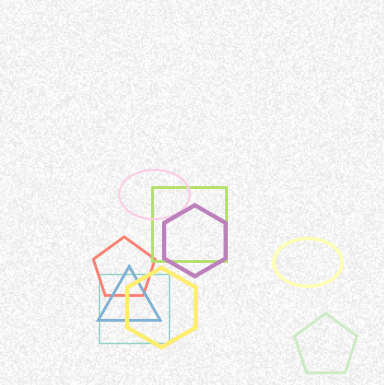[{"shape": "square", "thickness": 1, "radius": 0.45, "center": [0.348, 0.199]}, {"shape": "oval", "thickness": 2.5, "radius": 0.44, "center": [0.8, 0.318]}, {"shape": "pentagon", "thickness": 2, "radius": 0.42, "center": [0.323, 0.301]}, {"shape": "triangle", "thickness": 2, "radius": 0.47, "center": [0.336, 0.215]}, {"shape": "square", "thickness": 2, "radius": 0.48, "center": [0.491, 0.419]}, {"shape": "oval", "thickness": 1.5, "radius": 0.46, "center": [0.401, 0.495]}, {"shape": "hexagon", "thickness": 3, "radius": 0.46, "center": [0.506, 0.375]}, {"shape": "pentagon", "thickness": 2, "radius": 0.43, "center": [0.846, 0.101]}, {"shape": "hexagon", "thickness": 3, "radius": 0.52, "center": [0.42, 0.201]}]